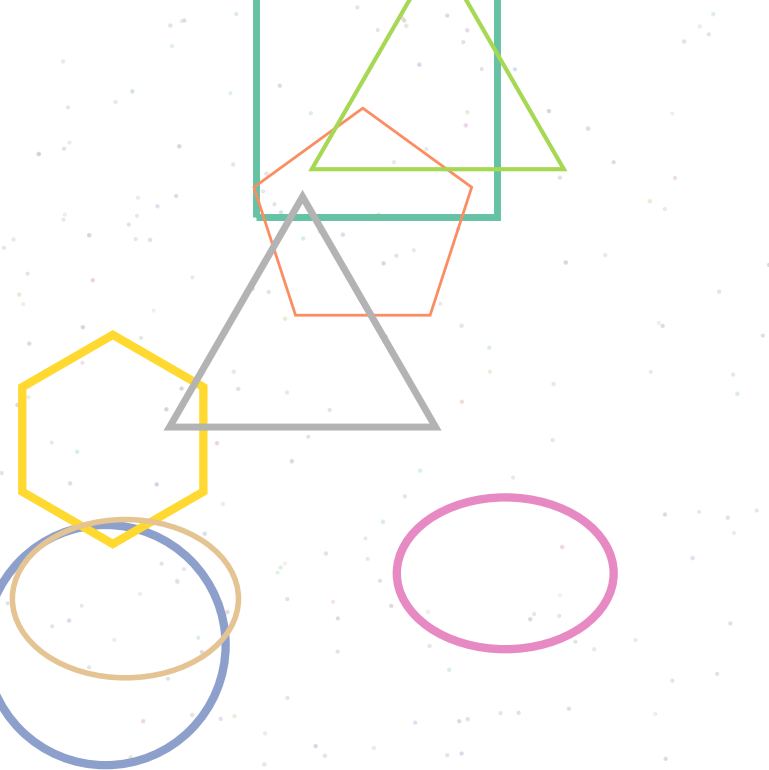[{"shape": "square", "thickness": 2.5, "radius": 0.78, "center": [0.489, 0.874]}, {"shape": "pentagon", "thickness": 1, "radius": 0.74, "center": [0.471, 0.711]}, {"shape": "circle", "thickness": 3, "radius": 0.78, "center": [0.137, 0.162]}, {"shape": "oval", "thickness": 3, "radius": 0.7, "center": [0.656, 0.255]}, {"shape": "triangle", "thickness": 1.5, "radius": 0.95, "center": [0.569, 0.875]}, {"shape": "hexagon", "thickness": 3, "radius": 0.68, "center": [0.147, 0.429]}, {"shape": "oval", "thickness": 2, "radius": 0.73, "center": [0.163, 0.222]}, {"shape": "triangle", "thickness": 2.5, "radius": 1.0, "center": [0.393, 0.545]}]